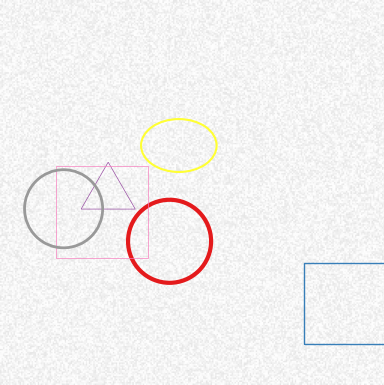[{"shape": "circle", "thickness": 3, "radius": 0.54, "center": [0.44, 0.373]}, {"shape": "square", "thickness": 1, "radius": 0.53, "center": [0.896, 0.211]}, {"shape": "triangle", "thickness": 0.5, "radius": 0.41, "center": [0.281, 0.498]}, {"shape": "oval", "thickness": 1.5, "radius": 0.49, "center": [0.465, 0.622]}, {"shape": "square", "thickness": 0.5, "radius": 0.6, "center": [0.264, 0.45]}, {"shape": "circle", "thickness": 2, "radius": 0.51, "center": [0.165, 0.458]}]